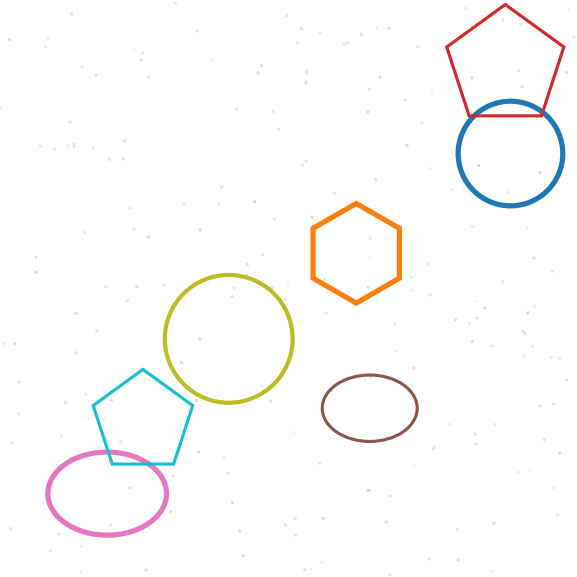[{"shape": "circle", "thickness": 2.5, "radius": 0.45, "center": [0.884, 0.733]}, {"shape": "hexagon", "thickness": 2.5, "radius": 0.43, "center": [0.617, 0.561]}, {"shape": "pentagon", "thickness": 1.5, "radius": 0.53, "center": [0.875, 0.885]}, {"shape": "oval", "thickness": 1.5, "radius": 0.41, "center": [0.64, 0.292]}, {"shape": "oval", "thickness": 2.5, "radius": 0.51, "center": [0.186, 0.144]}, {"shape": "circle", "thickness": 2, "radius": 0.55, "center": [0.396, 0.412]}, {"shape": "pentagon", "thickness": 1.5, "radius": 0.45, "center": [0.248, 0.269]}]